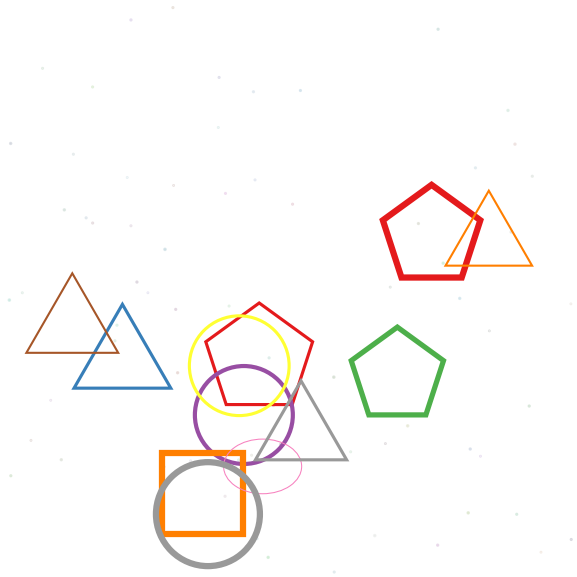[{"shape": "pentagon", "thickness": 1.5, "radius": 0.49, "center": [0.449, 0.377]}, {"shape": "pentagon", "thickness": 3, "radius": 0.44, "center": [0.747, 0.59]}, {"shape": "triangle", "thickness": 1.5, "radius": 0.48, "center": [0.212, 0.375]}, {"shape": "pentagon", "thickness": 2.5, "radius": 0.42, "center": [0.688, 0.349]}, {"shape": "circle", "thickness": 2, "radius": 0.42, "center": [0.422, 0.281]}, {"shape": "square", "thickness": 3, "radius": 0.35, "center": [0.351, 0.144]}, {"shape": "triangle", "thickness": 1, "radius": 0.43, "center": [0.846, 0.582]}, {"shape": "circle", "thickness": 1.5, "radius": 0.43, "center": [0.414, 0.366]}, {"shape": "triangle", "thickness": 1, "radius": 0.46, "center": [0.125, 0.434]}, {"shape": "oval", "thickness": 0.5, "radius": 0.34, "center": [0.455, 0.191]}, {"shape": "circle", "thickness": 3, "radius": 0.45, "center": [0.36, 0.109]}, {"shape": "triangle", "thickness": 1.5, "radius": 0.46, "center": [0.521, 0.248]}]